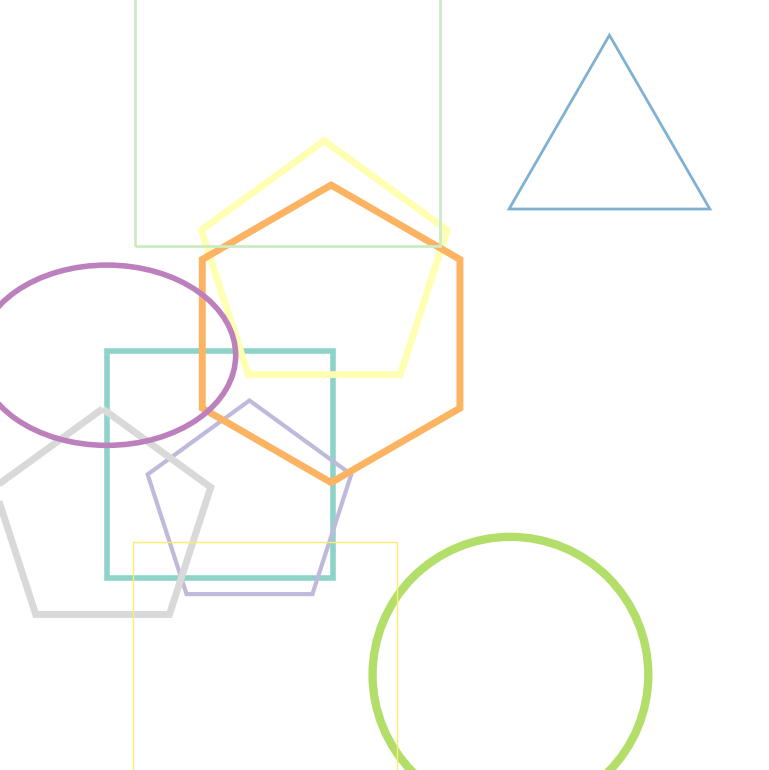[{"shape": "square", "thickness": 2, "radius": 0.73, "center": [0.286, 0.397]}, {"shape": "pentagon", "thickness": 2.5, "radius": 0.84, "center": [0.421, 0.649]}, {"shape": "pentagon", "thickness": 1.5, "radius": 0.7, "center": [0.324, 0.341]}, {"shape": "triangle", "thickness": 1, "radius": 0.75, "center": [0.791, 0.804]}, {"shape": "hexagon", "thickness": 2.5, "radius": 0.97, "center": [0.43, 0.566]}, {"shape": "circle", "thickness": 3, "radius": 0.9, "center": [0.663, 0.124]}, {"shape": "pentagon", "thickness": 2.5, "radius": 0.74, "center": [0.133, 0.321]}, {"shape": "oval", "thickness": 2, "radius": 0.84, "center": [0.139, 0.539]}, {"shape": "square", "thickness": 1, "radius": 0.99, "center": [0.374, 0.879]}, {"shape": "square", "thickness": 0.5, "radius": 0.86, "center": [0.345, 0.125]}]